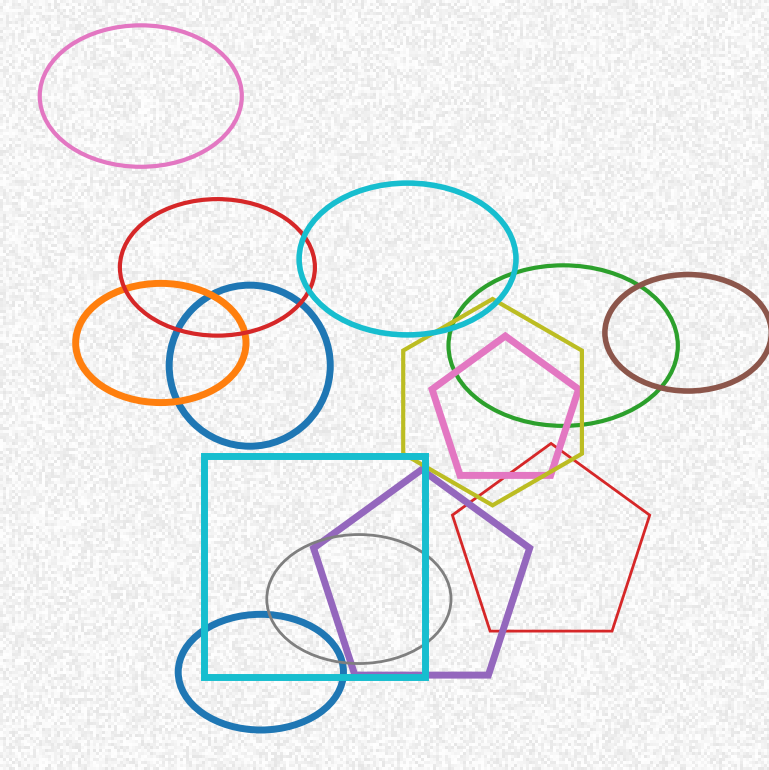[{"shape": "circle", "thickness": 2.5, "radius": 0.52, "center": [0.324, 0.525]}, {"shape": "oval", "thickness": 2.5, "radius": 0.54, "center": [0.339, 0.127]}, {"shape": "oval", "thickness": 2.5, "radius": 0.55, "center": [0.209, 0.555]}, {"shape": "oval", "thickness": 1.5, "radius": 0.74, "center": [0.731, 0.551]}, {"shape": "pentagon", "thickness": 1, "radius": 0.67, "center": [0.716, 0.289]}, {"shape": "oval", "thickness": 1.5, "radius": 0.63, "center": [0.282, 0.653]}, {"shape": "pentagon", "thickness": 2.5, "radius": 0.74, "center": [0.548, 0.243]}, {"shape": "oval", "thickness": 2, "radius": 0.54, "center": [0.894, 0.568]}, {"shape": "oval", "thickness": 1.5, "radius": 0.66, "center": [0.183, 0.875]}, {"shape": "pentagon", "thickness": 2.5, "radius": 0.5, "center": [0.656, 0.464]}, {"shape": "oval", "thickness": 1, "radius": 0.6, "center": [0.466, 0.222]}, {"shape": "hexagon", "thickness": 1.5, "radius": 0.67, "center": [0.64, 0.478]}, {"shape": "oval", "thickness": 2, "radius": 0.7, "center": [0.529, 0.664]}, {"shape": "square", "thickness": 2.5, "radius": 0.72, "center": [0.408, 0.265]}]